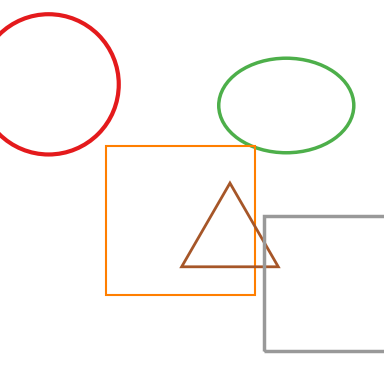[{"shape": "circle", "thickness": 3, "radius": 0.91, "center": [0.126, 0.781]}, {"shape": "oval", "thickness": 2.5, "radius": 0.88, "center": [0.744, 0.726]}, {"shape": "square", "thickness": 1.5, "radius": 0.96, "center": [0.469, 0.427]}, {"shape": "triangle", "thickness": 2, "radius": 0.72, "center": [0.597, 0.379]}, {"shape": "square", "thickness": 2.5, "radius": 0.87, "center": [0.861, 0.264]}]